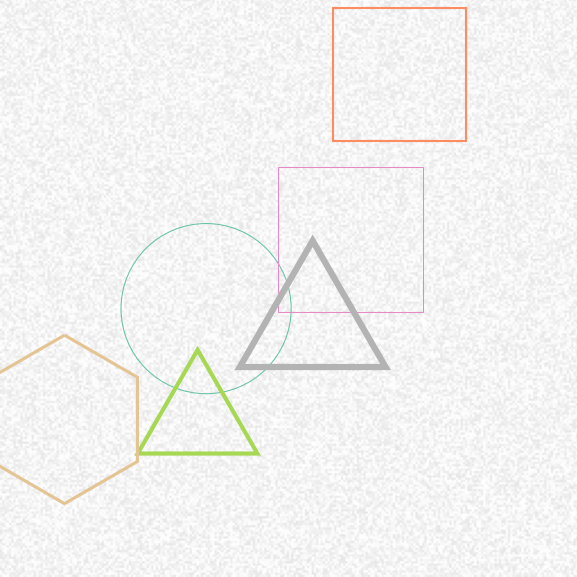[{"shape": "circle", "thickness": 0.5, "radius": 0.74, "center": [0.357, 0.465]}, {"shape": "square", "thickness": 1, "radius": 0.57, "center": [0.692, 0.871]}, {"shape": "square", "thickness": 0.5, "radius": 0.63, "center": [0.607, 0.584]}, {"shape": "triangle", "thickness": 2, "radius": 0.6, "center": [0.342, 0.274]}, {"shape": "hexagon", "thickness": 1.5, "radius": 0.73, "center": [0.112, 0.273]}, {"shape": "triangle", "thickness": 3, "radius": 0.73, "center": [0.541, 0.436]}]